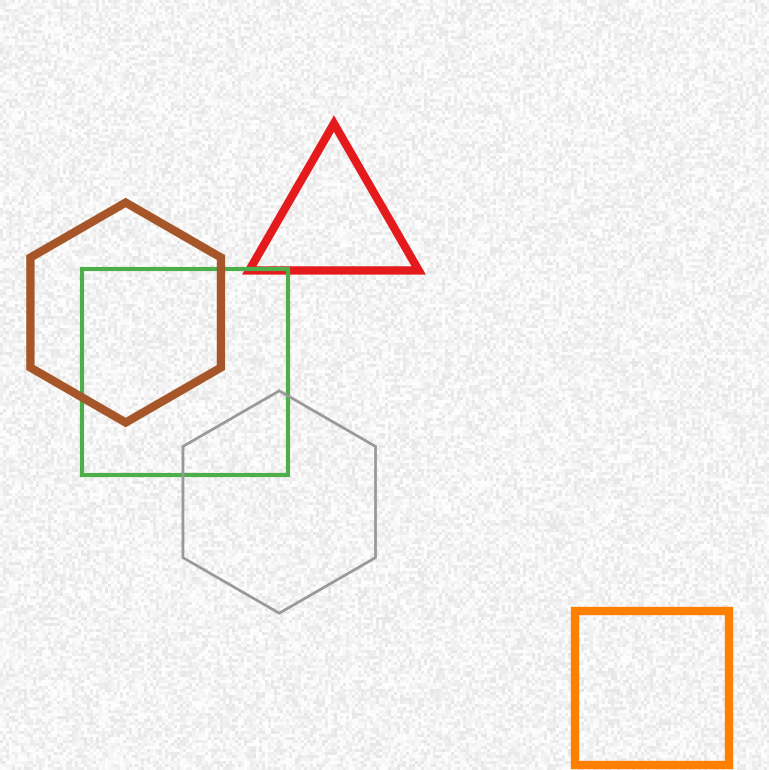[{"shape": "triangle", "thickness": 3, "radius": 0.64, "center": [0.434, 0.712]}, {"shape": "square", "thickness": 1.5, "radius": 0.67, "center": [0.24, 0.517]}, {"shape": "square", "thickness": 3, "radius": 0.5, "center": [0.847, 0.107]}, {"shape": "hexagon", "thickness": 3, "radius": 0.71, "center": [0.163, 0.594]}, {"shape": "hexagon", "thickness": 1, "radius": 0.72, "center": [0.363, 0.348]}]